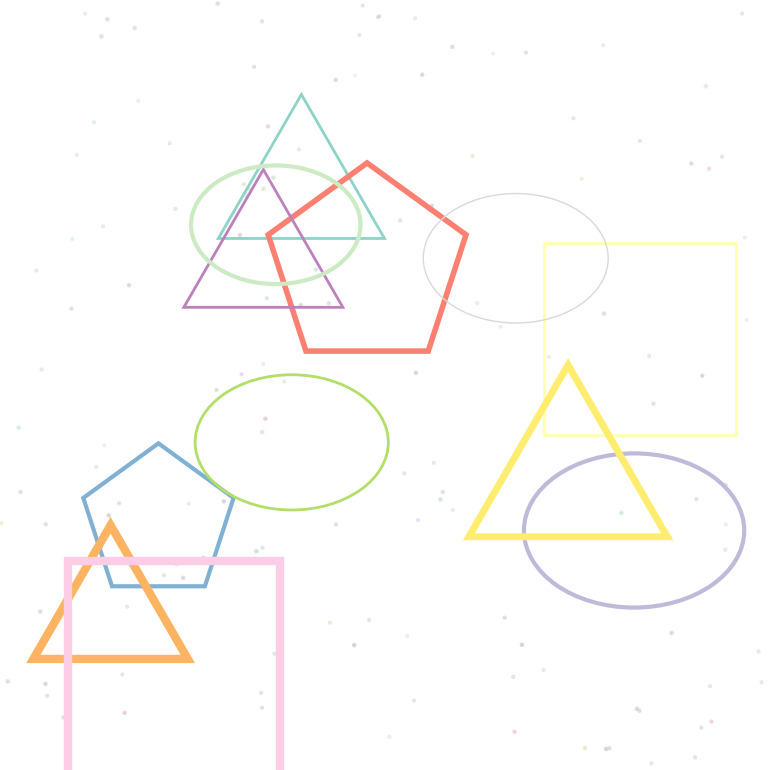[{"shape": "triangle", "thickness": 1, "radius": 0.62, "center": [0.391, 0.753]}, {"shape": "square", "thickness": 1, "radius": 0.62, "center": [0.831, 0.56]}, {"shape": "oval", "thickness": 1.5, "radius": 0.72, "center": [0.823, 0.311]}, {"shape": "pentagon", "thickness": 2, "radius": 0.68, "center": [0.477, 0.653]}, {"shape": "pentagon", "thickness": 1.5, "radius": 0.51, "center": [0.206, 0.322]}, {"shape": "triangle", "thickness": 3, "radius": 0.58, "center": [0.144, 0.202]}, {"shape": "oval", "thickness": 1, "radius": 0.63, "center": [0.379, 0.426]}, {"shape": "square", "thickness": 3, "radius": 0.69, "center": [0.226, 0.134]}, {"shape": "oval", "thickness": 0.5, "radius": 0.6, "center": [0.67, 0.665]}, {"shape": "triangle", "thickness": 1, "radius": 0.6, "center": [0.342, 0.661]}, {"shape": "oval", "thickness": 1.5, "radius": 0.55, "center": [0.358, 0.708]}, {"shape": "triangle", "thickness": 2.5, "radius": 0.74, "center": [0.738, 0.377]}]